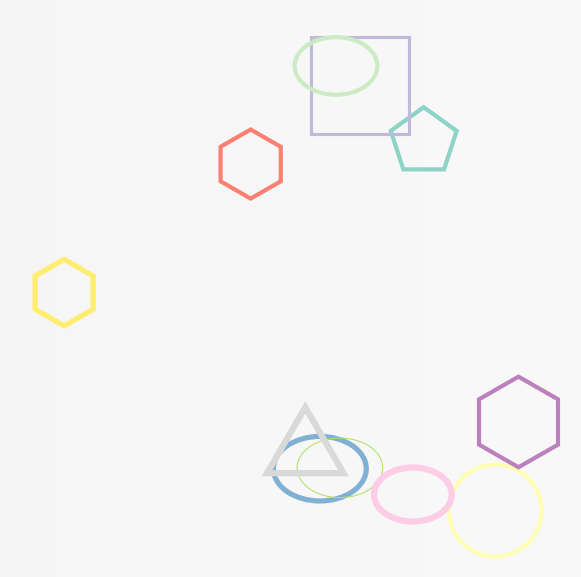[{"shape": "pentagon", "thickness": 2, "radius": 0.3, "center": [0.729, 0.754]}, {"shape": "circle", "thickness": 2, "radius": 0.4, "center": [0.852, 0.115]}, {"shape": "square", "thickness": 1.5, "radius": 0.42, "center": [0.619, 0.851]}, {"shape": "hexagon", "thickness": 2, "radius": 0.3, "center": [0.431, 0.715]}, {"shape": "oval", "thickness": 2.5, "radius": 0.4, "center": [0.55, 0.188]}, {"shape": "oval", "thickness": 0.5, "radius": 0.37, "center": [0.585, 0.189]}, {"shape": "oval", "thickness": 3, "radius": 0.33, "center": [0.71, 0.143]}, {"shape": "triangle", "thickness": 3, "radius": 0.38, "center": [0.525, 0.218]}, {"shape": "hexagon", "thickness": 2, "radius": 0.39, "center": [0.892, 0.268]}, {"shape": "oval", "thickness": 2, "radius": 0.36, "center": [0.578, 0.885]}, {"shape": "hexagon", "thickness": 2.5, "radius": 0.29, "center": [0.11, 0.492]}]